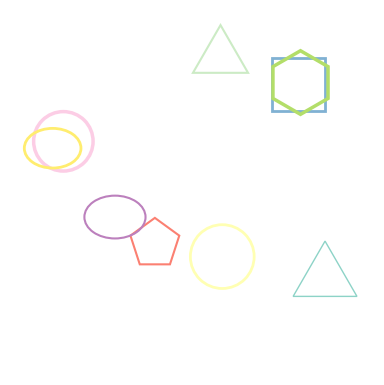[{"shape": "triangle", "thickness": 1, "radius": 0.48, "center": [0.844, 0.278]}, {"shape": "circle", "thickness": 2, "radius": 0.41, "center": [0.577, 0.334]}, {"shape": "pentagon", "thickness": 1.5, "radius": 0.33, "center": [0.402, 0.367]}, {"shape": "square", "thickness": 2, "radius": 0.34, "center": [0.776, 0.781]}, {"shape": "hexagon", "thickness": 2.5, "radius": 0.41, "center": [0.781, 0.786]}, {"shape": "circle", "thickness": 2.5, "radius": 0.39, "center": [0.165, 0.633]}, {"shape": "oval", "thickness": 1.5, "radius": 0.4, "center": [0.299, 0.436]}, {"shape": "triangle", "thickness": 1.5, "radius": 0.41, "center": [0.573, 0.852]}, {"shape": "oval", "thickness": 2, "radius": 0.37, "center": [0.137, 0.615]}]